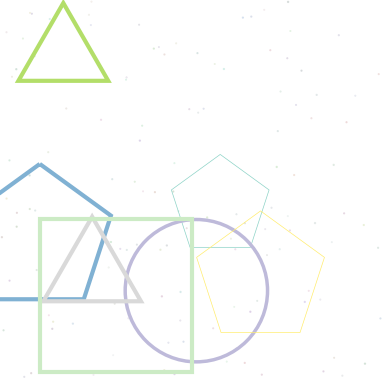[{"shape": "pentagon", "thickness": 0.5, "radius": 0.67, "center": [0.572, 0.465]}, {"shape": "circle", "thickness": 2.5, "radius": 0.92, "center": [0.51, 0.245]}, {"shape": "pentagon", "thickness": 3, "radius": 0.97, "center": [0.103, 0.38]}, {"shape": "triangle", "thickness": 3, "radius": 0.67, "center": [0.164, 0.857]}, {"shape": "triangle", "thickness": 3, "radius": 0.73, "center": [0.239, 0.291]}, {"shape": "square", "thickness": 3, "radius": 0.99, "center": [0.302, 0.232]}, {"shape": "pentagon", "thickness": 0.5, "radius": 0.87, "center": [0.677, 0.278]}]